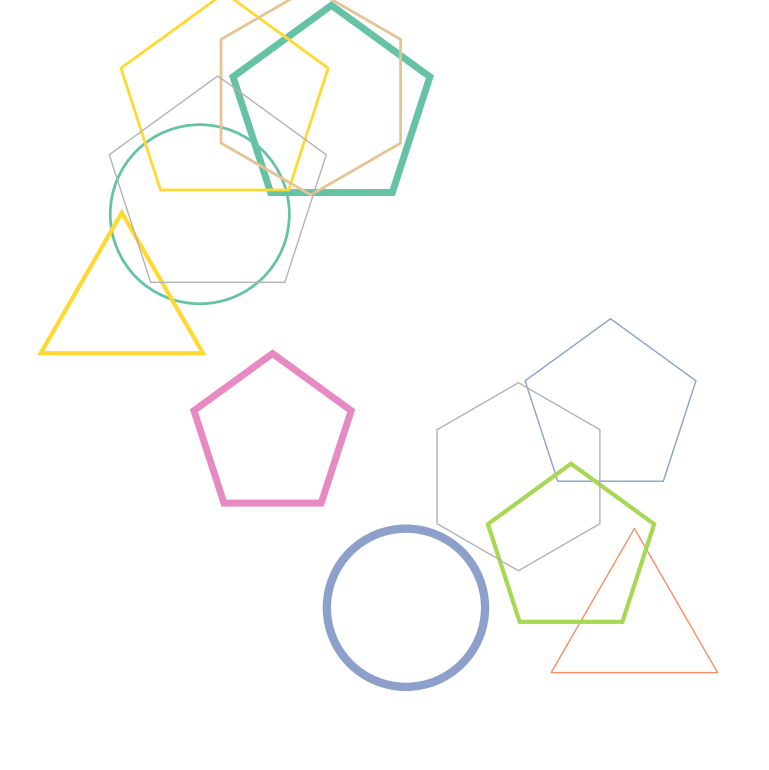[{"shape": "pentagon", "thickness": 2.5, "radius": 0.67, "center": [0.431, 0.859]}, {"shape": "circle", "thickness": 1, "radius": 0.58, "center": [0.259, 0.722]}, {"shape": "triangle", "thickness": 0.5, "radius": 0.62, "center": [0.824, 0.189]}, {"shape": "circle", "thickness": 3, "radius": 0.51, "center": [0.527, 0.211]}, {"shape": "pentagon", "thickness": 0.5, "radius": 0.58, "center": [0.793, 0.469]}, {"shape": "pentagon", "thickness": 2.5, "radius": 0.54, "center": [0.354, 0.433]}, {"shape": "pentagon", "thickness": 1.5, "radius": 0.57, "center": [0.742, 0.284]}, {"shape": "pentagon", "thickness": 1, "radius": 0.71, "center": [0.292, 0.868]}, {"shape": "triangle", "thickness": 1.5, "radius": 0.61, "center": [0.158, 0.602]}, {"shape": "hexagon", "thickness": 1, "radius": 0.67, "center": [0.404, 0.882]}, {"shape": "hexagon", "thickness": 0.5, "radius": 0.61, "center": [0.673, 0.381]}, {"shape": "pentagon", "thickness": 0.5, "radius": 0.74, "center": [0.283, 0.753]}]